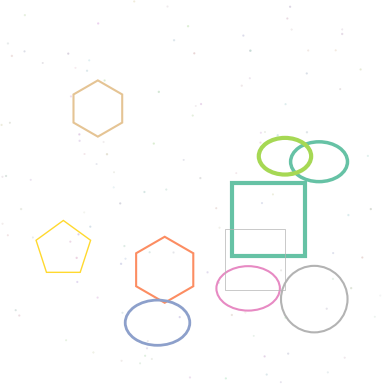[{"shape": "square", "thickness": 3, "radius": 0.47, "center": [0.698, 0.431]}, {"shape": "oval", "thickness": 2.5, "radius": 0.37, "center": [0.829, 0.58]}, {"shape": "hexagon", "thickness": 1.5, "radius": 0.43, "center": [0.428, 0.299]}, {"shape": "oval", "thickness": 2, "radius": 0.42, "center": [0.409, 0.162]}, {"shape": "oval", "thickness": 1.5, "radius": 0.41, "center": [0.645, 0.251]}, {"shape": "oval", "thickness": 3, "radius": 0.34, "center": [0.74, 0.594]}, {"shape": "pentagon", "thickness": 1, "radius": 0.37, "center": [0.165, 0.353]}, {"shape": "hexagon", "thickness": 1.5, "radius": 0.37, "center": [0.254, 0.718]}, {"shape": "circle", "thickness": 1.5, "radius": 0.43, "center": [0.816, 0.223]}, {"shape": "square", "thickness": 0.5, "radius": 0.39, "center": [0.663, 0.326]}]